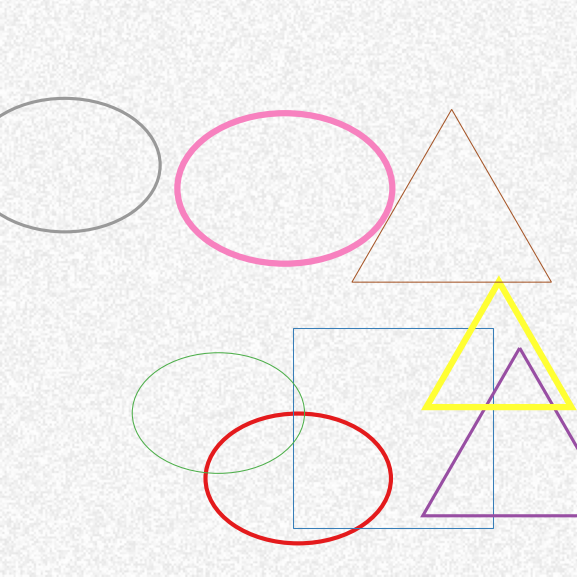[{"shape": "oval", "thickness": 2, "radius": 0.8, "center": [0.516, 0.171]}, {"shape": "square", "thickness": 0.5, "radius": 0.87, "center": [0.68, 0.258]}, {"shape": "oval", "thickness": 0.5, "radius": 0.75, "center": [0.378, 0.284]}, {"shape": "triangle", "thickness": 1.5, "radius": 0.97, "center": [0.9, 0.203]}, {"shape": "triangle", "thickness": 3, "radius": 0.72, "center": [0.864, 0.367]}, {"shape": "triangle", "thickness": 0.5, "radius": 1.0, "center": [0.782, 0.61]}, {"shape": "oval", "thickness": 3, "radius": 0.93, "center": [0.493, 0.673]}, {"shape": "oval", "thickness": 1.5, "radius": 0.83, "center": [0.112, 0.713]}]